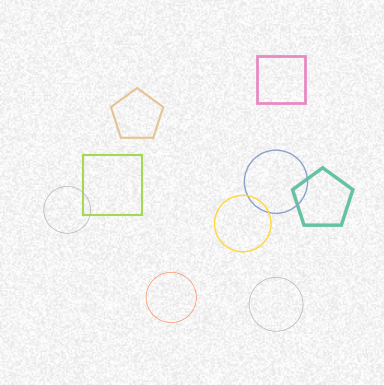[{"shape": "pentagon", "thickness": 2.5, "radius": 0.41, "center": [0.838, 0.482]}, {"shape": "circle", "thickness": 0.5, "radius": 0.33, "center": [0.445, 0.227]}, {"shape": "circle", "thickness": 1, "radius": 0.41, "center": [0.717, 0.528]}, {"shape": "square", "thickness": 2, "radius": 0.31, "center": [0.73, 0.793]}, {"shape": "square", "thickness": 1.5, "radius": 0.39, "center": [0.292, 0.519]}, {"shape": "circle", "thickness": 1, "radius": 0.37, "center": [0.631, 0.419]}, {"shape": "pentagon", "thickness": 1.5, "radius": 0.36, "center": [0.356, 0.7]}, {"shape": "circle", "thickness": 0.5, "radius": 0.3, "center": [0.175, 0.455]}, {"shape": "circle", "thickness": 0.5, "radius": 0.35, "center": [0.717, 0.21]}]